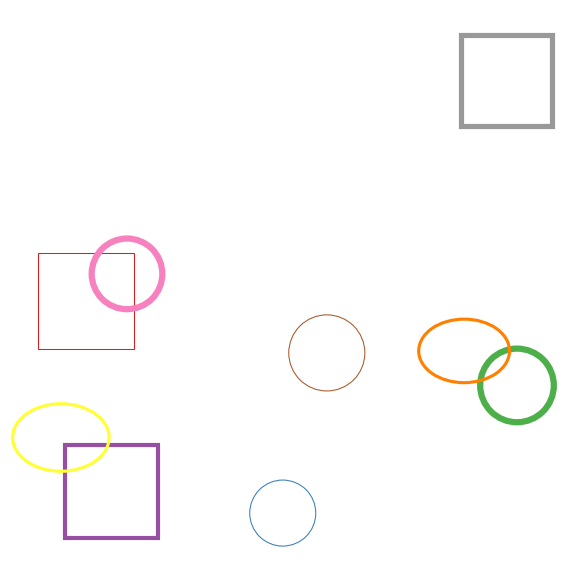[{"shape": "square", "thickness": 0.5, "radius": 0.41, "center": [0.148, 0.478]}, {"shape": "circle", "thickness": 0.5, "radius": 0.29, "center": [0.49, 0.111]}, {"shape": "circle", "thickness": 3, "radius": 0.32, "center": [0.895, 0.332]}, {"shape": "square", "thickness": 2, "radius": 0.4, "center": [0.193, 0.148]}, {"shape": "oval", "thickness": 1.5, "radius": 0.39, "center": [0.804, 0.392]}, {"shape": "oval", "thickness": 1.5, "radius": 0.42, "center": [0.105, 0.242]}, {"shape": "circle", "thickness": 0.5, "radius": 0.33, "center": [0.566, 0.388]}, {"shape": "circle", "thickness": 3, "radius": 0.31, "center": [0.22, 0.525]}, {"shape": "square", "thickness": 2.5, "radius": 0.39, "center": [0.878, 0.86]}]